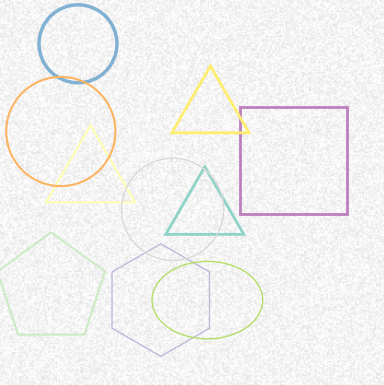[{"shape": "triangle", "thickness": 2, "radius": 0.58, "center": [0.532, 0.45]}, {"shape": "triangle", "thickness": 1.5, "radius": 0.67, "center": [0.235, 0.541]}, {"shape": "hexagon", "thickness": 1, "radius": 0.73, "center": [0.418, 0.221]}, {"shape": "circle", "thickness": 2.5, "radius": 0.51, "center": [0.203, 0.886]}, {"shape": "circle", "thickness": 1.5, "radius": 0.71, "center": [0.158, 0.658]}, {"shape": "oval", "thickness": 1, "radius": 0.72, "center": [0.539, 0.22]}, {"shape": "circle", "thickness": 1, "radius": 0.66, "center": [0.449, 0.456]}, {"shape": "square", "thickness": 2, "radius": 0.7, "center": [0.762, 0.584]}, {"shape": "pentagon", "thickness": 1.5, "radius": 0.73, "center": [0.133, 0.25]}, {"shape": "triangle", "thickness": 2, "radius": 0.58, "center": [0.547, 0.713]}]